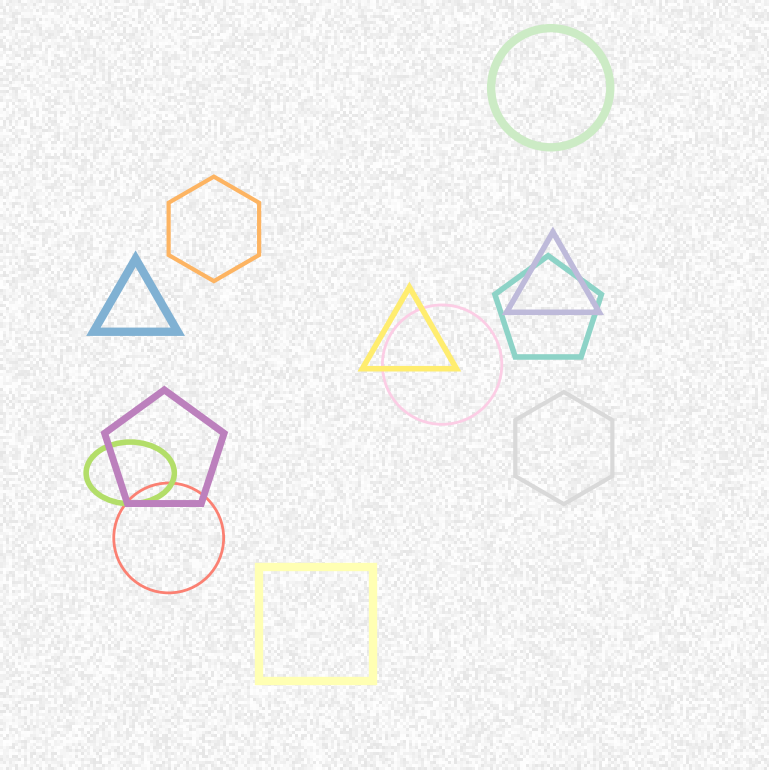[{"shape": "pentagon", "thickness": 2, "radius": 0.36, "center": [0.712, 0.595]}, {"shape": "square", "thickness": 3, "radius": 0.37, "center": [0.411, 0.19]}, {"shape": "triangle", "thickness": 2, "radius": 0.35, "center": [0.718, 0.629]}, {"shape": "circle", "thickness": 1, "radius": 0.36, "center": [0.219, 0.301]}, {"shape": "triangle", "thickness": 3, "radius": 0.32, "center": [0.176, 0.601]}, {"shape": "hexagon", "thickness": 1.5, "radius": 0.34, "center": [0.278, 0.703]}, {"shape": "oval", "thickness": 2, "radius": 0.29, "center": [0.169, 0.386]}, {"shape": "circle", "thickness": 1, "radius": 0.39, "center": [0.574, 0.526]}, {"shape": "hexagon", "thickness": 1.5, "radius": 0.36, "center": [0.732, 0.418]}, {"shape": "pentagon", "thickness": 2.5, "radius": 0.41, "center": [0.213, 0.412]}, {"shape": "circle", "thickness": 3, "radius": 0.39, "center": [0.715, 0.886]}, {"shape": "triangle", "thickness": 2, "radius": 0.35, "center": [0.532, 0.556]}]